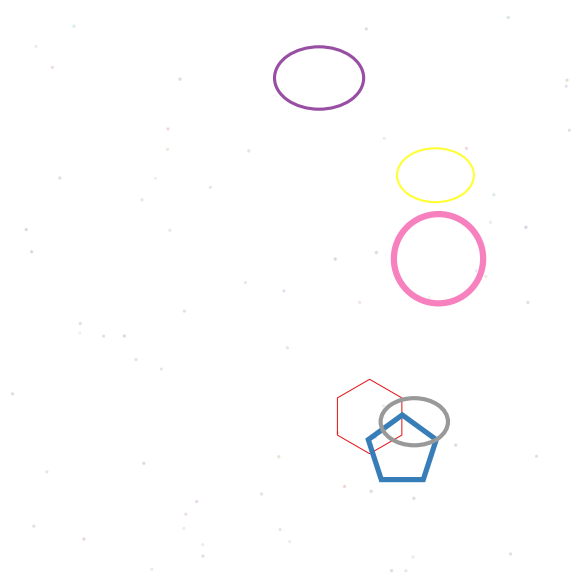[{"shape": "hexagon", "thickness": 0.5, "radius": 0.32, "center": [0.64, 0.278]}, {"shape": "pentagon", "thickness": 2.5, "radius": 0.31, "center": [0.697, 0.219]}, {"shape": "oval", "thickness": 1.5, "radius": 0.39, "center": [0.553, 0.864]}, {"shape": "oval", "thickness": 1, "radius": 0.33, "center": [0.754, 0.696]}, {"shape": "circle", "thickness": 3, "radius": 0.39, "center": [0.759, 0.551]}, {"shape": "oval", "thickness": 2, "radius": 0.29, "center": [0.717, 0.269]}]